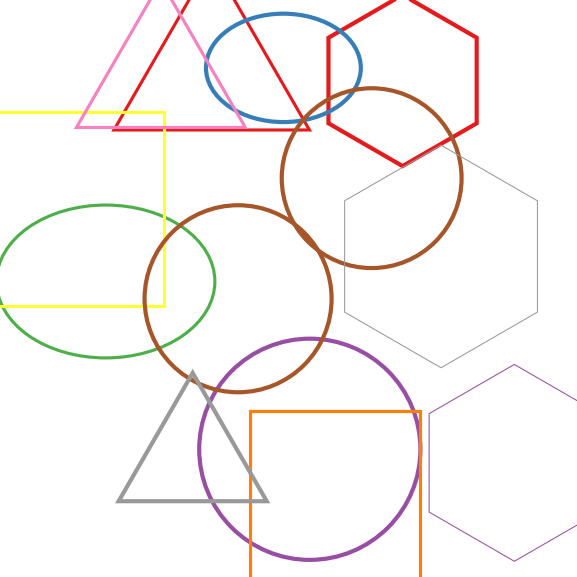[{"shape": "triangle", "thickness": 1.5, "radius": 0.98, "center": [0.367, 0.872]}, {"shape": "hexagon", "thickness": 2, "radius": 0.74, "center": [0.697, 0.86]}, {"shape": "oval", "thickness": 2, "radius": 0.67, "center": [0.491, 0.882]}, {"shape": "oval", "thickness": 1.5, "radius": 0.95, "center": [0.183, 0.512]}, {"shape": "hexagon", "thickness": 0.5, "radius": 0.85, "center": [0.891, 0.198]}, {"shape": "circle", "thickness": 2, "radius": 0.96, "center": [0.536, 0.221]}, {"shape": "square", "thickness": 1.5, "radius": 0.74, "center": [0.581, 0.14]}, {"shape": "square", "thickness": 1.5, "radius": 0.84, "center": [0.116, 0.637]}, {"shape": "circle", "thickness": 2, "radius": 0.81, "center": [0.412, 0.482]}, {"shape": "circle", "thickness": 2, "radius": 0.78, "center": [0.644, 0.691]}, {"shape": "triangle", "thickness": 1.5, "radius": 0.84, "center": [0.279, 0.863]}, {"shape": "hexagon", "thickness": 0.5, "radius": 0.96, "center": [0.764, 0.555]}, {"shape": "triangle", "thickness": 2, "radius": 0.74, "center": [0.334, 0.205]}]